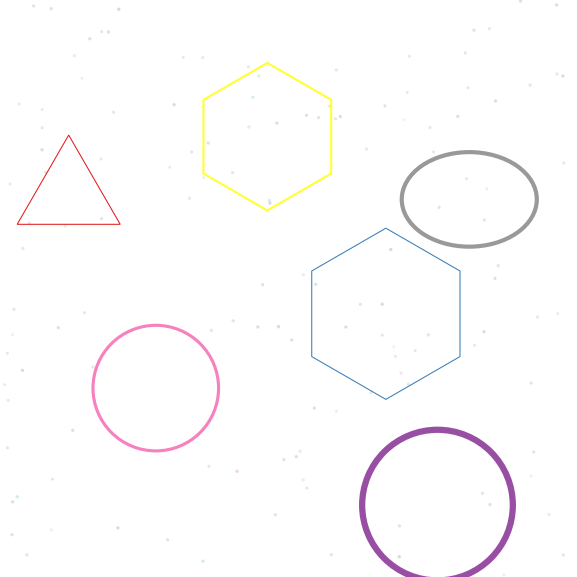[{"shape": "triangle", "thickness": 0.5, "radius": 0.52, "center": [0.119, 0.662]}, {"shape": "hexagon", "thickness": 0.5, "radius": 0.74, "center": [0.668, 0.456]}, {"shape": "circle", "thickness": 3, "radius": 0.65, "center": [0.758, 0.125]}, {"shape": "hexagon", "thickness": 1, "radius": 0.64, "center": [0.463, 0.762]}, {"shape": "circle", "thickness": 1.5, "radius": 0.54, "center": [0.27, 0.327]}, {"shape": "oval", "thickness": 2, "radius": 0.58, "center": [0.813, 0.654]}]